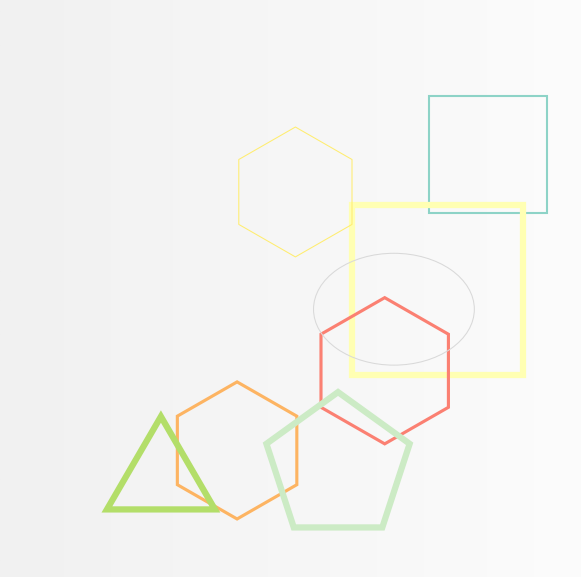[{"shape": "square", "thickness": 1, "radius": 0.51, "center": [0.839, 0.732]}, {"shape": "square", "thickness": 3, "radius": 0.73, "center": [0.753, 0.497]}, {"shape": "hexagon", "thickness": 1.5, "radius": 0.63, "center": [0.662, 0.357]}, {"shape": "hexagon", "thickness": 1.5, "radius": 0.59, "center": [0.408, 0.219]}, {"shape": "triangle", "thickness": 3, "radius": 0.54, "center": [0.277, 0.171]}, {"shape": "oval", "thickness": 0.5, "radius": 0.69, "center": [0.678, 0.464]}, {"shape": "pentagon", "thickness": 3, "radius": 0.65, "center": [0.582, 0.191]}, {"shape": "hexagon", "thickness": 0.5, "radius": 0.56, "center": [0.508, 0.667]}]